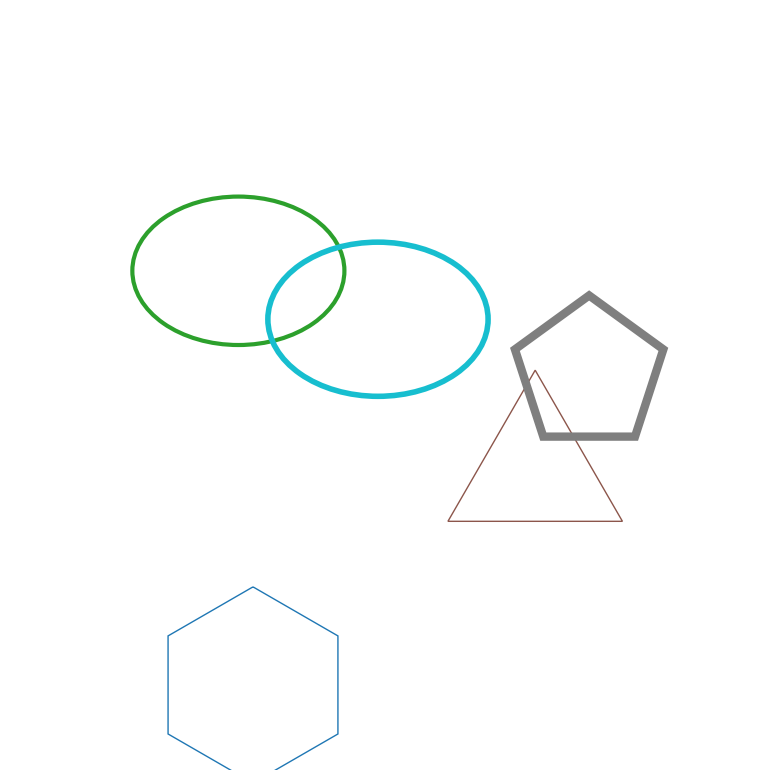[{"shape": "hexagon", "thickness": 0.5, "radius": 0.64, "center": [0.329, 0.11]}, {"shape": "oval", "thickness": 1.5, "radius": 0.69, "center": [0.31, 0.648]}, {"shape": "triangle", "thickness": 0.5, "radius": 0.65, "center": [0.695, 0.388]}, {"shape": "pentagon", "thickness": 3, "radius": 0.51, "center": [0.765, 0.515]}, {"shape": "oval", "thickness": 2, "radius": 0.72, "center": [0.491, 0.585]}]